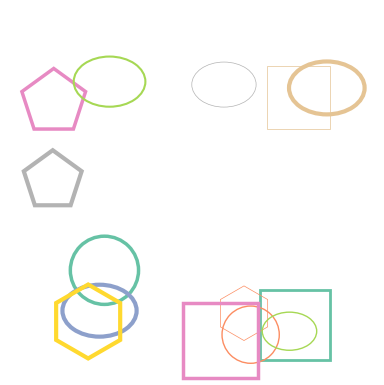[{"shape": "circle", "thickness": 2.5, "radius": 0.44, "center": [0.271, 0.298]}, {"shape": "square", "thickness": 2, "radius": 0.45, "center": [0.766, 0.155]}, {"shape": "circle", "thickness": 1, "radius": 0.37, "center": [0.651, 0.131]}, {"shape": "hexagon", "thickness": 0.5, "radius": 0.35, "center": [0.634, 0.186]}, {"shape": "oval", "thickness": 3, "radius": 0.48, "center": [0.259, 0.193]}, {"shape": "pentagon", "thickness": 2.5, "radius": 0.43, "center": [0.14, 0.735]}, {"shape": "square", "thickness": 2.5, "radius": 0.49, "center": [0.573, 0.115]}, {"shape": "oval", "thickness": 1, "radius": 0.35, "center": [0.752, 0.14]}, {"shape": "oval", "thickness": 1.5, "radius": 0.47, "center": [0.285, 0.788]}, {"shape": "hexagon", "thickness": 3, "radius": 0.48, "center": [0.229, 0.165]}, {"shape": "oval", "thickness": 3, "radius": 0.49, "center": [0.849, 0.772]}, {"shape": "square", "thickness": 0.5, "radius": 0.41, "center": [0.774, 0.746]}, {"shape": "oval", "thickness": 0.5, "radius": 0.42, "center": [0.582, 0.78]}, {"shape": "pentagon", "thickness": 3, "radius": 0.4, "center": [0.137, 0.531]}]